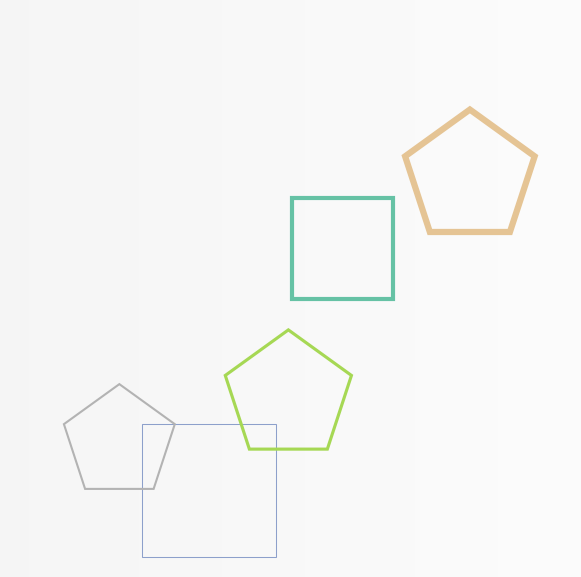[{"shape": "square", "thickness": 2, "radius": 0.44, "center": [0.59, 0.569]}, {"shape": "square", "thickness": 0.5, "radius": 0.58, "center": [0.359, 0.15]}, {"shape": "pentagon", "thickness": 1.5, "radius": 0.57, "center": [0.496, 0.314]}, {"shape": "pentagon", "thickness": 3, "radius": 0.59, "center": [0.808, 0.692]}, {"shape": "pentagon", "thickness": 1, "radius": 0.5, "center": [0.205, 0.234]}]